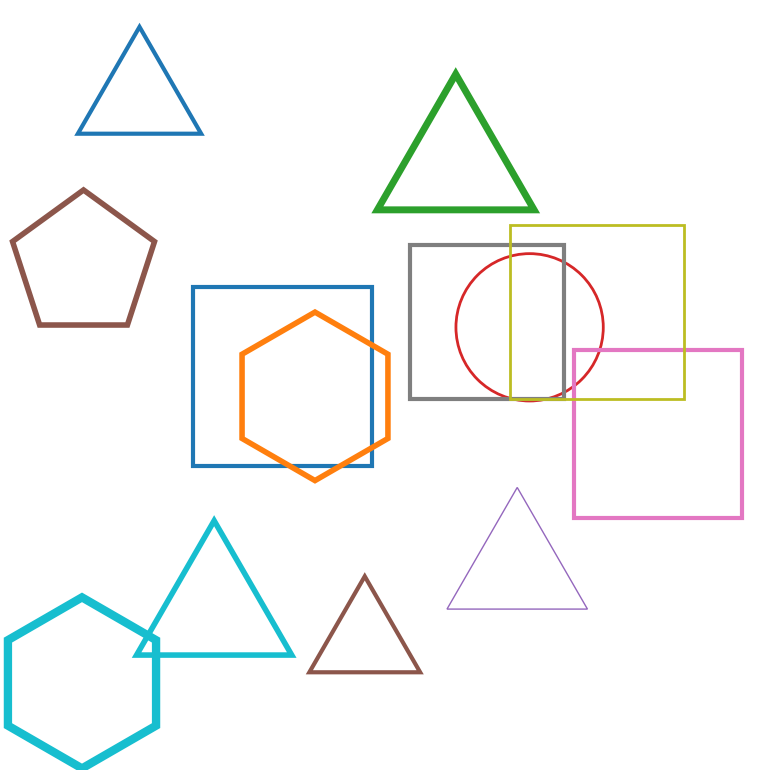[{"shape": "triangle", "thickness": 1.5, "radius": 0.46, "center": [0.181, 0.873]}, {"shape": "square", "thickness": 1.5, "radius": 0.58, "center": [0.367, 0.512]}, {"shape": "hexagon", "thickness": 2, "radius": 0.55, "center": [0.409, 0.485]}, {"shape": "triangle", "thickness": 2.5, "radius": 0.59, "center": [0.592, 0.786]}, {"shape": "circle", "thickness": 1, "radius": 0.48, "center": [0.688, 0.575]}, {"shape": "triangle", "thickness": 0.5, "radius": 0.53, "center": [0.672, 0.262]}, {"shape": "triangle", "thickness": 1.5, "radius": 0.42, "center": [0.474, 0.168]}, {"shape": "pentagon", "thickness": 2, "radius": 0.48, "center": [0.108, 0.656]}, {"shape": "square", "thickness": 1.5, "radius": 0.54, "center": [0.855, 0.436]}, {"shape": "square", "thickness": 1.5, "radius": 0.5, "center": [0.633, 0.582]}, {"shape": "square", "thickness": 1, "radius": 0.56, "center": [0.775, 0.595]}, {"shape": "triangle", "thickness": 2, "radius": 0.58, "center": [0.278, 0.207]}, {"shape": "hexagon", "thickness": 3, "radius": 0.56, "center": [0.106, 0.113]}]